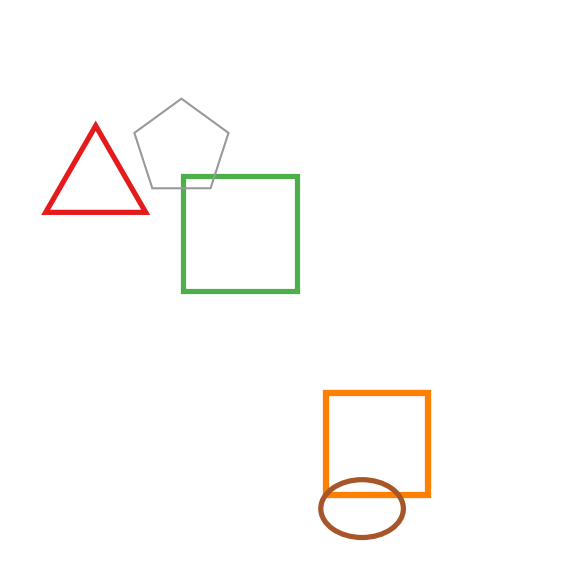[{"shape": "triangle", "thickness": 2.5, "radius": 0.5, "center": [0.166, 0.681]}, {"shape": "square", "thickness": 2.5, "radius": 0.5, "center": [0.416, 0.595]}, {"shape": "square", "thickness": 3, "radius": 0.44, "center": [0.653, 0.23]}, {"shape": "oval", "thickness": 2.5, "radius": 0.36, "center": [0.627, 0.118]}, {"shape": "pentagon", "thickness": 1, "radius": 0.43, "center": [0.314, 0.742]}]